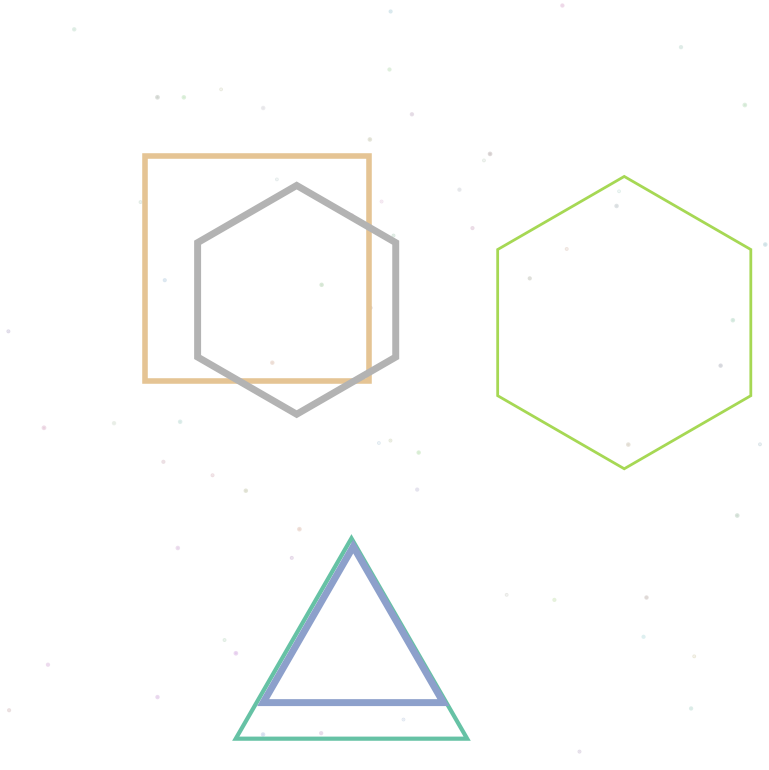[{"shape": "triangle", "thickness": 1.5, "radius": 0.87, "center": [0.456, 0.127]}, {"shape": "triangle", "thickness": 2.5, "radius": 0.68, "center": [0.459, 0.155]}, {"shape": "hexagon", "thickness": 1, "radius": 0.95, "center": [0.811, 0.581]}, {"shape": "square", "thickness": 2, "radius": 0.73, "center": [0.334, 0.651]}, {"shape": "hexagon", "thickness": 2.5, "radius": 0.74, "center": [0.385, 0.611]}]